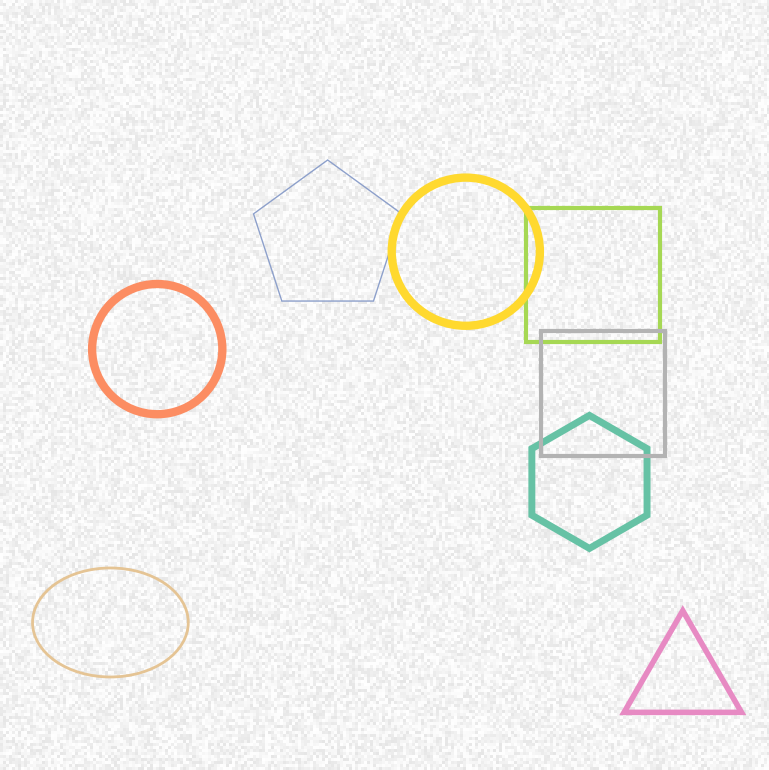[{"shape": "hexagon", "thickness": 2.5, "radius": 0.43, "center": [0.766, 0.374]}, {"shape": "circle", "thickness": 3, "radius": 0.42, "center": [0.204, 0.547]}, {"shape": "pentagon", "thickness": 0.5, "radius": 0.51, "center": [0.426, 0.691]}, {"shape": "triangle", "thickness": 2, "radius": 0.44, "center": [0.887, 0.119]}, {"shape": "square", "thickness": 1.5, "radius": 0.43, "center": [0.77, 0.642]}, {"shape": "circle", "thickness": 3, "radius": 0.48, "center": [0.605, 0.673]}, {"shape": "oval", "thickness": 1, "radius": 0.51, "center": [0.143, 0.192]}, {"shape": "square", "thickness": 1.5, "radius": 0.4, "center": [0.783, 0.489]}]